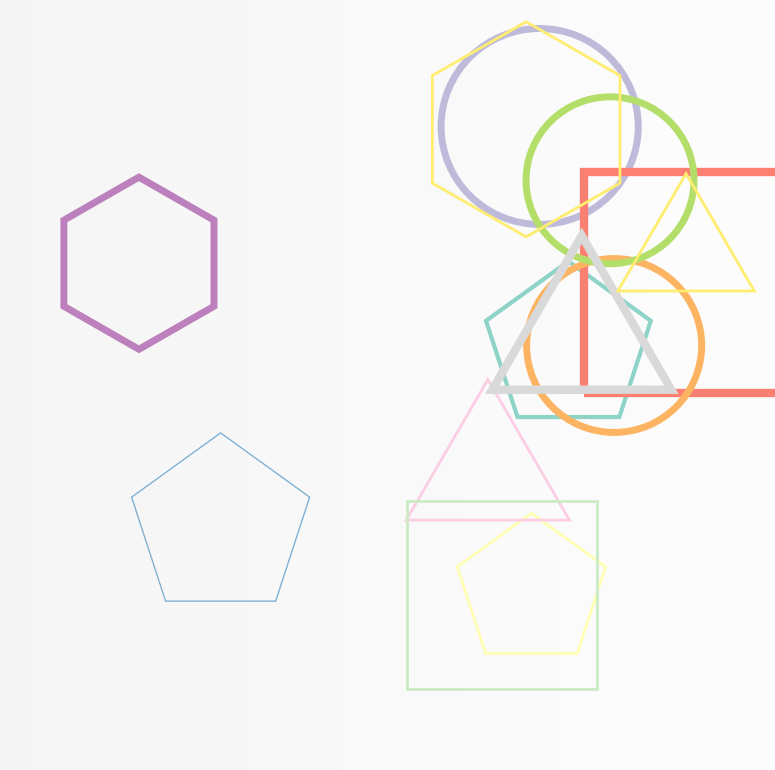[{"shape": "pentagon", "thickness": 1.5, "radius": 0.56, "center": [0.733, 0.549]}, {"shape": "pentagon", "thickness": 1, "radius": 0.5, "center": [0.686, 0.233]}, {"shape": "circle", "thickness": 2.5, "radius": 0.64, "center": [0.696, 0.836]}, {"shape": "square", "thickness": 3, "radius": 0.72, "center": [0.897, 0.633]}, {"shape": "pentagon", "thickness": 0.5, "radius": 0.6, "center": [0.285, 0.317]}, {"shape": "circle", "thickness": 2.5, "radius": 0.56, "center": [0.792, 0.551]}, {"shape": "circle", "thickness": 2.5, "radius": 0.54, "center": [0.787, 0.766]}, {"shape": "triangle", "thickness": 1, "radius": 0.61, "center": [0.63, 0.385]}, {"shape": "triangle", "thickness": 3, "radius": 0.67, "center": [0.751, 0.561]}, {"shape": "hexagon", "thickness": 2.5, "radius": 0.56, "center": [0.179, 0.658]}, {"shape": "square", "thickness": 1, "radius": 0.61, "center": [0.647, 0.227]}, {"shape": "hexagon", "thickness": 1, "radius": 0.7, "center": [0.679, 0.832]}, {"shape": "triangle", "thickness": 1, "radius": 0.51, "center": [0.885, 0.673]}]